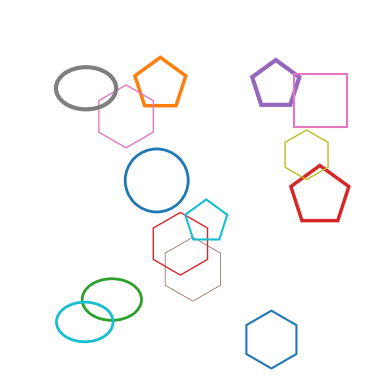[{"shape": "circle", "thickness": 2, "radius": 0.41, "center": [0.407, 0.531]}, {"shape": "hexagon", "thickness": 1.5, "radius": 0.38, "center": [0.705, 0.118]}, {"shape": "pentagon", "thickness": 2.5, "radius": 0.35, "center": [0.416, 0.782]}, {"shape": "oval", "thickness": 2, "radius": 0.39, "center": [0.291, 0.222]}, {"shape": "pentagon", "thickness": 2.5, "radius": 0.4, "center": [0.831, 0.491]}, {"shape": "hexagon", "thickness": 1, "radius": 0.41, "center": [0.469, 0.367]}, {"shape": "pentagon", "thickness": 3, "radius": 0.32, "center": [0.716, 0.78]}, {"shape": "hexagon", "thickness": 0.5, "radius": 0.42, "center": [0.501, 0.301]}, {"shape": "hexagon", "thickness": 1, "radius": 0.41, "center": [0.327, 0.698]}, {"shape": "square", "thickness": 1.5, "radius": 0.34, "center": [0.833, 0.738]}, {"shape": "oval", "thickness": 3, "radius": 0.39, "center": [0.224, 0.771]}, {"shape": "hexagon", "thickness": 1, "radius": 0.32, "center": [0.796, 0.598]}, {"shape": "pentagon", "thickness": 1.5, "radius": 0.29, "center": [0.536, 0.424]}, {"shape": "oval", "thickness": 2, "radius": 0.37, "center": [0.22, 0.164]}]